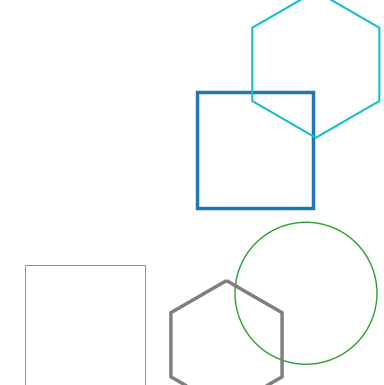[{"shape": "square", "thickness": 2.5, "radius": 0.75, "center": [0.663, 0.609]}, {"shape": "circle", "thickness": 1, "radius": 0.92, "center": [0.795, 0.238]}, {"shape": "square", "thickness": 0.5, "radius": 0.78, "center": [0.22, 0.156]}, {"shape": "hexagon", "thickness": 2.5, "radius": 0.83, "center": [0.588, 0.105]}, {"shape": "hexagon", "thickness": 1.5, "radius": 0.95, "center": [0.82, 0.833]}]